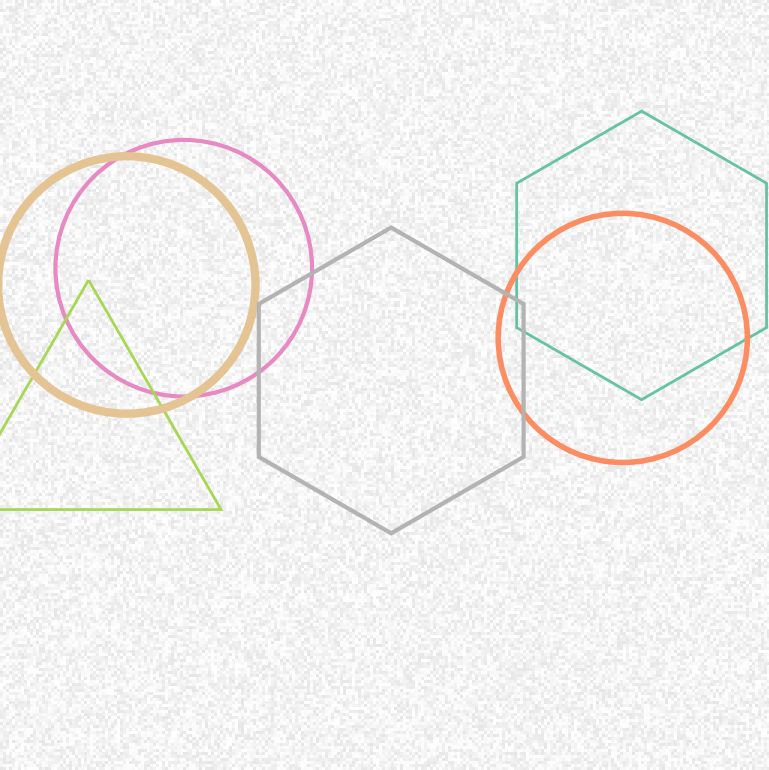[{"shape": "hexagon", "thickness": 1, "radius": 0.94, "center": [0.833, 0.668]}, {"shape": "circle", "thickness": 2, "radius": 0.81, "center": [0.809, 0.561]}, {"shape": "circle", "thickness": 1.5, "radius": 0.83, "center": [0.239, 0.652]}, {"shape": "triangle", "thickness": 1, "radius": 0.99, "center": [0.115, 0.438]}, {"shape": "circle", "thickness": 3, "radius": 0.84, "center": [0.165, 0.63]}, {"shape": "hexagon", "thickness": 1.5, "radius": 0.99, "center": [0.508, 0.506]}]